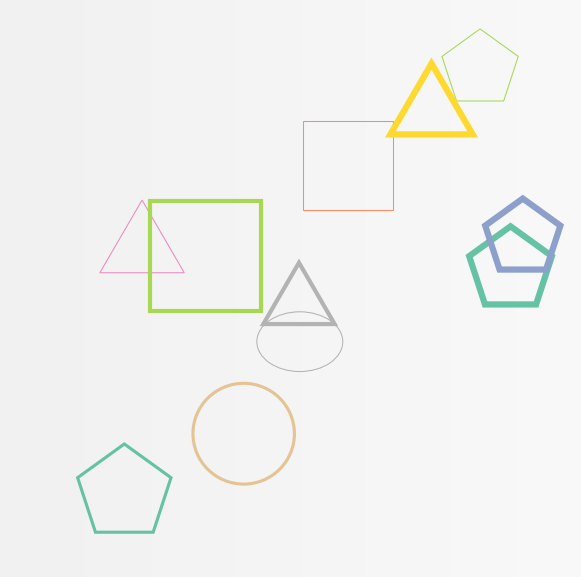[{"shape": "pentagon", "thickness": 1.5, "radius": 0.42, "center": [0.214, 0.146]}, {"shape": "pentagon", "thickness": 3, "radius": 0.37, "center": [0.878, 0.532]}, {"shape": "square", "thickness": 0.5, "radius": 0.39, "center": [0.599, 0.713]}, {"shape": "pentagon", "thickness": 3, "radius": 0.34, "center": [0.899, 0.587]}, {"shape": "triangle", "thickness": 0.5, "radius": 0.42, "center": [0.244, 0.569]}, {"shape": "square", "thickness": 2, "radius": 0.47, "center": [0.353, 0.556]}, {"shape": "pentagon", "thickness": 0.5, "radius": 0.34, "center": [0.826, 0.88]}, {"shape": "triangle", "thickness": 3, "radius": 0.41, "center": [0.742, 0.807]}, {"shape": "circle", "thickness": 1.5, "radius": 0.44, "center": [0.419, 0.248]}, {"shape": "triangle", "thickness": 2, "radius": 0.35, "center": [0.514, 0.473]}, {"shape": "oval", "thickness": 0.5, "radius": 0.37, "center": [0.516, 0.408]}]